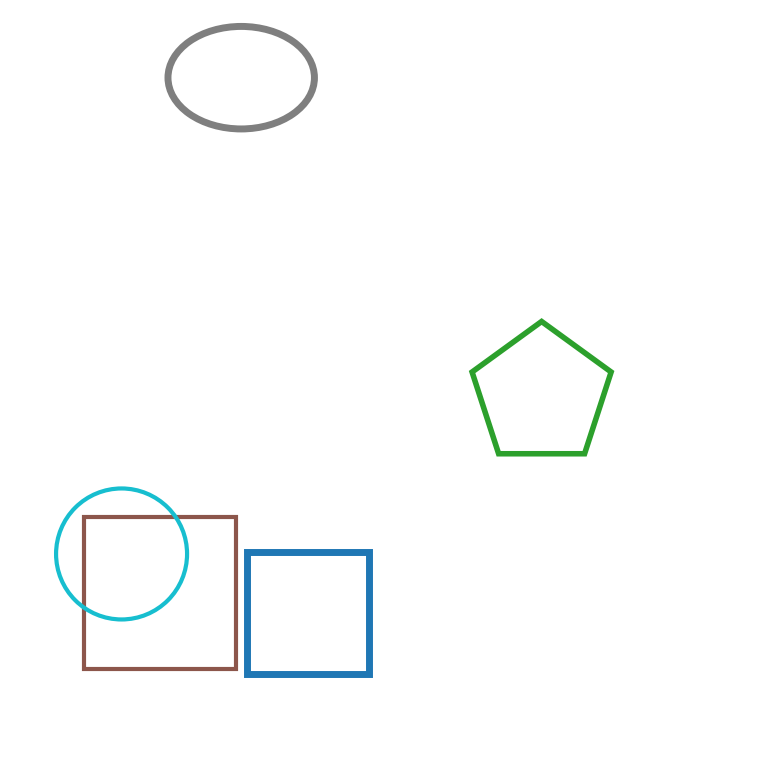[{"shape": "square", "thickness": 2.5, "radius": 0.4, "center": [0.4, 0.204]}, {"shape": "pentagon", "thickness": 2, "radius": 0.47, "center": [0.703, 0.488]}, {"shape": "square", "thickness": 1.5, "radius": 0.49, "center": [0.208, 0.23]}, {"shape": "oval", "thickness": 2.5, "radius": 0.48, "center": [0.313, 0.899]}, {"shape": "circle", "thickness": 1.5, "radius": 0.43, "center": [0.158, 0.281]}]